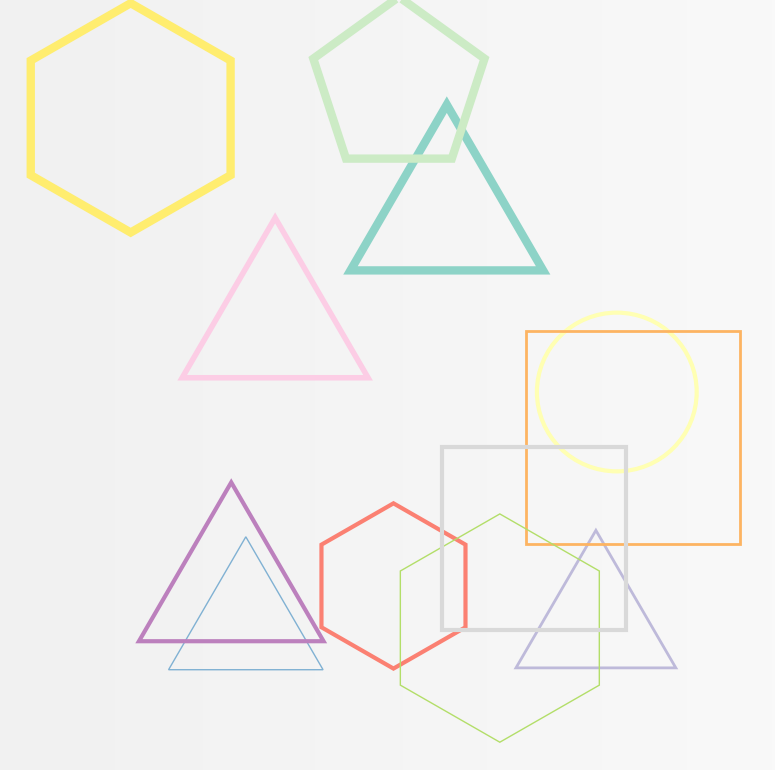[{"shape": "triangle", "thickness": 3, "radius": 0.72, "center": [0.577, 0.721]}, {"shape": "circle", "thickness": 1.5, "radius": 0.52, "center": [0.796, 0.491]}, {"shape": "triangle", "thickness": 1, "radius": 0.6, "center": [0.769, 0.192]}, {"shape": "hexagon", "thickness": 1.5, "radius": 0.54, "center": [0.508, 0.239]}, {"shape": "triangle", "thickness": 0.5, "radius": 0.58, "center": [0.317, 0.188]}, {"shape": "square", "thickness": 1, "radius": 0.69, "center": [0.816, 0.431]}, {"shape": "hexagon", "thickness": 0.5, "radius": 0.74, "center": [0.645, 0.184]}, {"shape": "triangle", "thickness": 2, "radius": 0.69, "center": [0.355, 0.579]}, {"shape": "square", "thickness": 1.5, "radius": 0.59, "center": [0.689, 0.3]}, {"shape": "triangle", "thickness": 1.5, "radius": 0.69, "center": [0.298, 0.236]}, {"shape": "pentagon", "thickness": 3, "radius": 0.58, "center": [0.515, 0.888]}, {"shape": "hexagon", "thickness": 3, "radius": 0.74, "center": [0.169, 0.847]}]